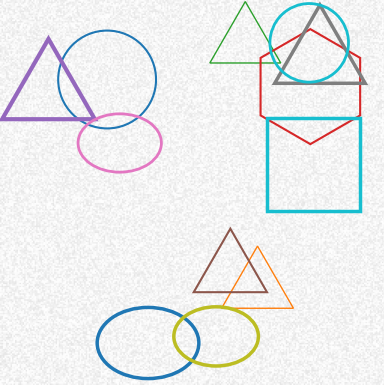[{"shape": "circle", "thickness": 1.5, "radius": 0.64, "center": [0.278, 0.794]}, {"shape": "oval", "thickness": 2.5, "radius": 0.66, "center": [0.384, 0.109]}, {"shape": "triangle", "thickness": 1, "radius": 0.54, "center": [0.669, 0.253]}, {"shape": "triangle", "thickness": 1, "radius": 0.53, "center": [0.637, 0.89]}, {"shape": "hexagon", "thickness": 1.5, "radius": 0.75, "center": [0.806, 0.775]}, {"shape": "triangle", "thickness": 3, "radius": 0.69, "center": [0.126, 0.76]}, {"shape": "triangle", "thickness": 1.5, "radius": 0.55, "center": [0.598, 0.296]}, {"shape": "oval", "thickness": 2, "radius": 0.54, "center": [0.311, 0.629]}, {"shape": "triangle", "thickness": 2.5, "radius": 0.68, "center": [0.831, 0.851]}, {"shape": "oval", "thickness": 2.5, "radius": 0.55, "center": [0.561, 0.126]}, {"shape": "square", "thickness": 2.5, "radius": 0.6, "center": [0.815, 0.572]}, {"shape": "circle", "thickness": 2, "radius": 0.51, "center": [0.803, 0.889]}]